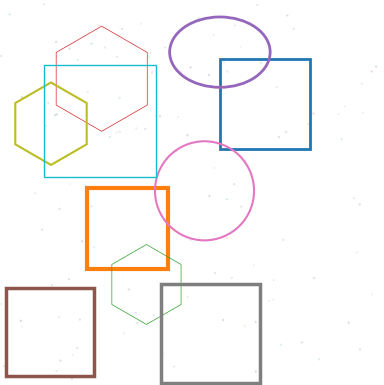[{"shape": "square", "thickness": 2, "radius": 0.58, "center": [0.689, 0.73]}, {"shape": "square", "thickness": 3, "radius": 0.53, "center": [0.331, 0.406]}, {"shape": "hexagon", "thickness": 0.5, "radius": 0.52, "center": [0.38, 0.261]}, {"shape": "hexagon", "thickness": 0.5, "radius": 0.68, "center": [0.264, 0.795]}, {"shape": "oval", "thickness": 2, "radius": 0.65, "center": [0.571, 0.865]}, {"shape": "square", "thickness": 2.5, "radius": 0.57, "center": [0.129, 0.138]}, {"shape": "circle", "thickness": 1.5, "radius": 0.64, "center": [0.531, 0.504]}, {"shape": "square", "thickness": 2.5, "radius": 0.64, "center": [0.547, 0.134]}, {"shape": "hexagon", "thickness": 1.5, "radius": 0.54, "center": [0.132, 0.679]}, {"shape": "square", "thickness": 1, "radius": 0.72, "center": [0.26, 0.686]}]